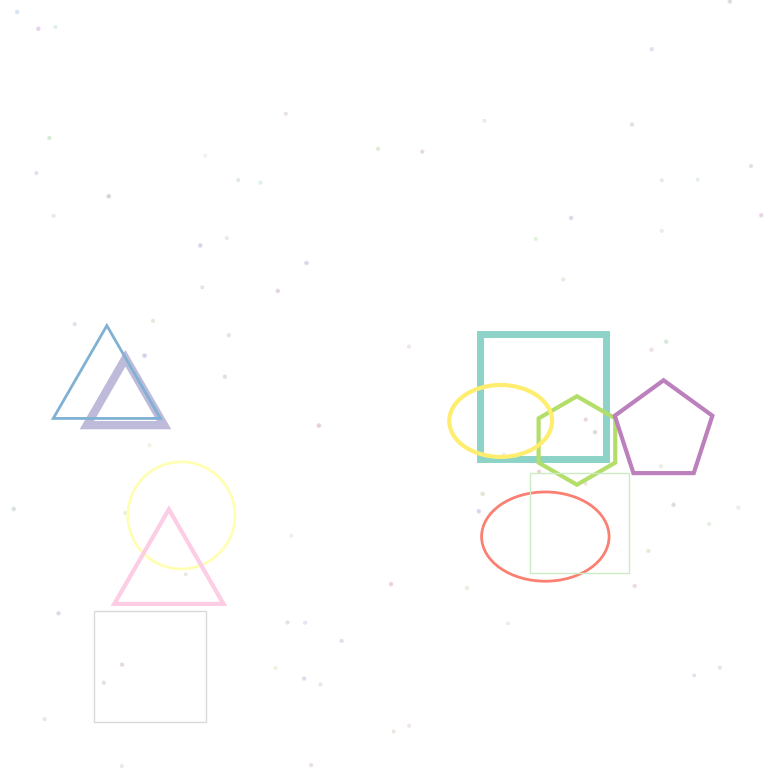[{"shape": "square", "thickness": 2.5, "radius": 0.41, "center": [0.705, 0.485]}, {"shape": "circle", "thickness": 1, "radius": 0.35, "center": [0.235, 0.331]}, {"shape": "triangle", "thickness": 3, "radius": 0.29, "center": [0.163, 0.477]}, {"shape": "oval", "thickness": 1, "radius": 0.41, "center": [0.708, 0.303]}, {"shape": "triangle", "thickness": 1, "radius": 0.4, "center": [0.139, 0.497]}, {"shape": "hexagon", "thickness": 1.5, "radius": 0.29, "center": [0.749, 0.428]}, {"shape": "triangle", "thickness": 1.5, "radius": 0.41, "center": [0.219, 0.257]}, {"shape": "square", "thickness": 0.5, "radius": 0.36, "center": [0.195, 0.135]}, {"shape": "pentagon", "thickness": 1.5, "radius": 0.33, "center": [0.862, 0.439]}, {"shape": "square", "thickness": 0.5, "radius": 0.32, "center": [0.752, 0.321]}, {"shape": "oval", "thickness": 1.5, "radius": 0.33, "center": [0.65, 0.453]}]